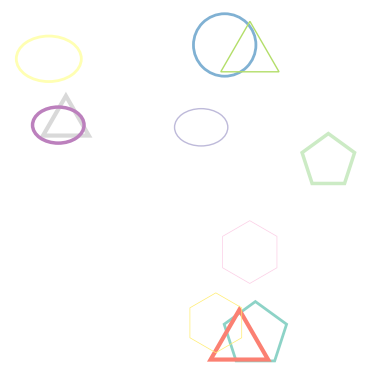[{"shape": "pentagon", "thickness": 2, "radius": 0.43, "center": [0.663, 0.131]}, {"shape": "oval", "thickness": 2, "radius": 0.42, "center": [0.127, 0.847]}, {"shape": "oval", "thickness": 1, "radius": 0.35, "center": [0.523, 0.669]}, {"shape": "triangle", "thickness": 3, "radius": 0.43, "center": [0.622, 0.109]}, {"shape": "circle", "thickness": 2, "radius": 0.41, "center": [0.584, 0.883]}, {"shape": "triangle", "thickness": 1, "radius": 0.44, "center": [0.649, 0.857]}, {"shape": "hexagon", "thickness": 0.5, "radius": 0.41, "center": [0.649, 0.345]}, {"shape": "triangle", "thickness": 3, "radius": 0.34, "center": [0.171, 0.682]}, {"shape": "oval", "thickness": 2.5, "radius": 0.33, "center": [0.151, 0.675]}, {"shape": "pentagon", "thickness": 2.5, "radius": 0.36, "center": [0.853, 0.581]}, {"shape": "hexagon", "thickness": 0.5, "radius": 0.39, "center": [0.561, 0.162]}]